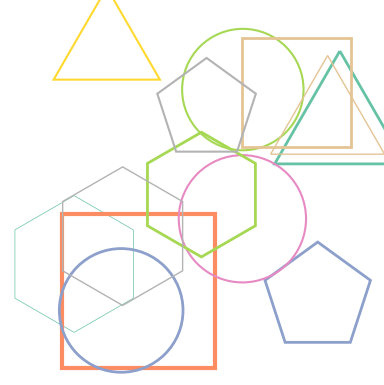[{"shape": "triangle", "thickness": 2, "radius": 0.98, "center": [0.883, 0.672]}, {"shape": "hexagon", "thickness": 0.5, "radius": 0.89, "center": [0.193, 0.314]}, {"shape": "square", "thickness": 3, "radius": 1.0, "center": [0.359, 0.244]}, {"shape": "pentagon", "thickness": 2, "radius": 0.72, "center": [0.825, 0.227]}, {"shape": "circle", "thickness": 2, "radius": 0.8, "center": [0.315, 0.194]}, {"shape": "circle", "thickness": 1.5, "radius": 0.83, "center": [0.63, 0.432]}, {"shape": "hexagon", "thickness": 2, "radius": 0.81, "center": [0.523, 0.495]}, {"shape": "circle", "thickness": 1.5, "radius": 0.79, "center": [0.631, 0.767]}, {"shape": "triangle", "thickness": 1.5, "radius": 0.8, "center": [0.277, 0.873]}, {"shape": "square", "thickness": 2, "radius": 0.71, "center": [0.771, 0.761]}, {"shape": "triangle", "thickness": 1, "radius": 0.85, "center": [0.851, 0.685]}, {"shape": "pentagon", "thickness": 1.5, "radius": 0.67, "center": [0.537, 0.715]}, {"shape": "hexagon", "thickness": 1, "radius": 0.9, "center": [0.319, 0.387]}]